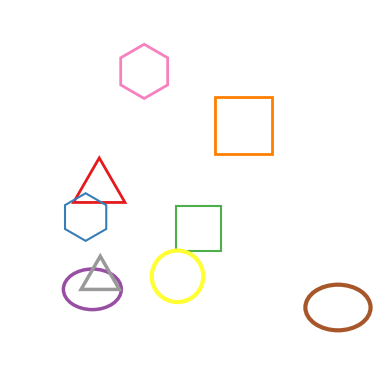[{"shape": "triangle", "thickness": 2, "radius": 0.39, "center": [0.258, 0.513]}, {"shape": "hexagon", "thickness": 1.5, "radius": 0.31, "center": [0.222, 0.436]}, {"shape": "square", "thickness": 1.5, "radius": 0.29, "center": [0.516, 0.407]}, {"shape": "oval", "thickness": 2.5, "radius": 0.38, "center": [0.24, 0.249]}, {"shape": "square", "thickness": 2, "radius": 0.37, "center": [0.632, 0.674]}, {"shape": "circle", "thickness": 3, "radius": 0.33, "center": [0.461, 0.282]}, {"shape": "oval", "thickness": 3, "radius": 0.42, "center": [0.878, 0.201]}, {"shape": "hexagon", "thickness": 2, "radius": 0.35, "center": [0.375, 0.815]}, {"shape": "triangle", "thickness": 2.5, "radius": 0.29, "center": [0.26, 0.277]}]